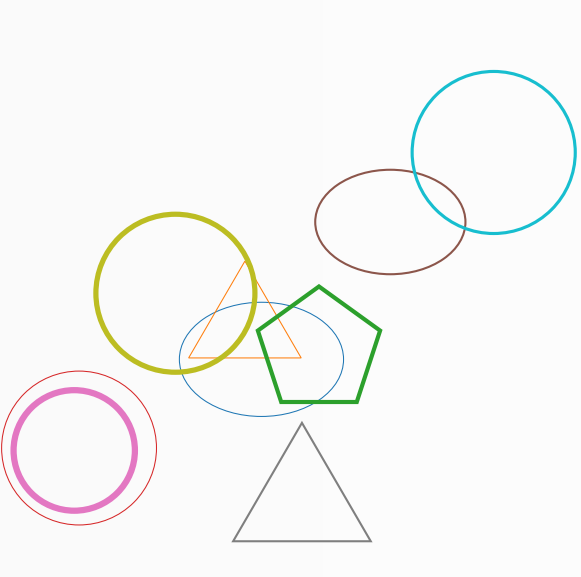[{"shape": "oval", "thickness": 0.5, "radius": 0.71, "center": [0.45, 0.377]}, {"shape": "triangle", "thickness": 0.5, "radius": 0.56, "center": [0.421, 0.435]}, {"shape": "pentagon", "thickness": 2, "radius": 0.55, "center": [0.549, 0.392]}, {"shape": "circle", "thickness": 0.5, "radius": 0.67, "center": [0.136, 0.223]}, {"shape": "oval", "thickness": 1, "radius": 0.65, "center": [0.672, 0.615]}, {"shape": "circle", "thickness": 3, "radius": 0.52, "center": [0.128, 0.219]}, {"shape": "triangle", "thickness": 1, "radius": 0.68, "center": [0.519, 0.13]}, {"shape": "circle", "thickness": 2.5, "radius": 0.68, "center": [0.302, 0.491]}, {"shape": "circle", "thickness": 1.5, "radius": 0.7, "center": [0.849, 0.735]}]